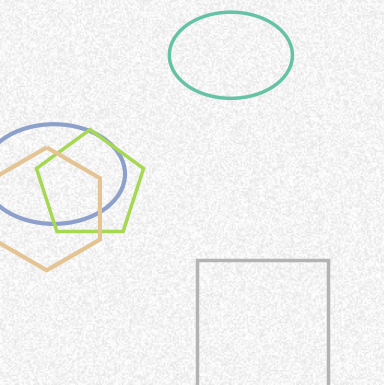[{"shape": "oval", "thickness": 2.5, "radius": 0.8, "center": [0.6, 0.856]}, {"shape": "oval", "thickness": 3, "radius": 0.92, "center": [0.14, 0.548]}, {"shape": "pentagon", "thickness": 2.5, "radius": 0.73, "center": [0.234, 0.517]}, {"shape": "hexagon", "thickness": 3, "radius": 0.8, "center": [0.121, 0.457]}, {"shape": "square", "thickness": 2.5, "radius": 0.85, "center": [0.682, 0.154]}]